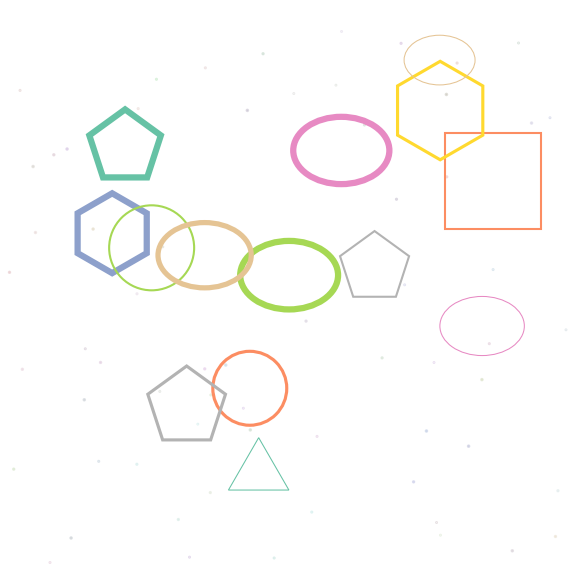[{"shape": "pentagon", "thickness": 3, "radius": 0.33, "center": [0.217, 0.745]}, {"shape": "triangle", "thickness": 0.5, "radius": 0.3, "center": [0.448, 0.181]}, {"shape": "square", "thickness": 1, "radius": 0.42, "center": [0.854, 0.685]}, {"shape": "circle", "thickness": 1.5, "radius": 0.32, "center": [0.433, 0.327]}, {"shape": "hexagon", "thickness": 3, "radius": 0.35, "center": [0.194, 0.595]}, {"shape": "oval", "thickness": 0.5, "radius": 0.37, "center": [0.835, 0.435]}, {"shape": "oval", "thickness": 3, "radius": 0.42, "center": [0.591, 0.739]}, {"shape": "circle", "thickness": 1, "radius": 0.37, "center": [0.263, 0.57]}, {"shape": "oval", "thickness": 3, "radius": 0.42, "center": [0.501, 0.523]}, {"shape": "hexagon", "thickness": 1.5, "radius": 0.43, "center": [0.762, 0.808]}, {"shape": "oval", "thickness": 2.5, "radius": 0.4, "center": [0.354, 0.557]}, {"shape": "oval", "thickness": 0.5, "radius": 0.31, "center": [0.761, 0.895]}, {"shape": "pentagon", "thickness": 1, "radius": 0.31, "center": [0.649, 0.536]}, {"shape": "pentagon", "thickness": 1.5, "radius": 0.35, "center": [0.323, 0.295]}]